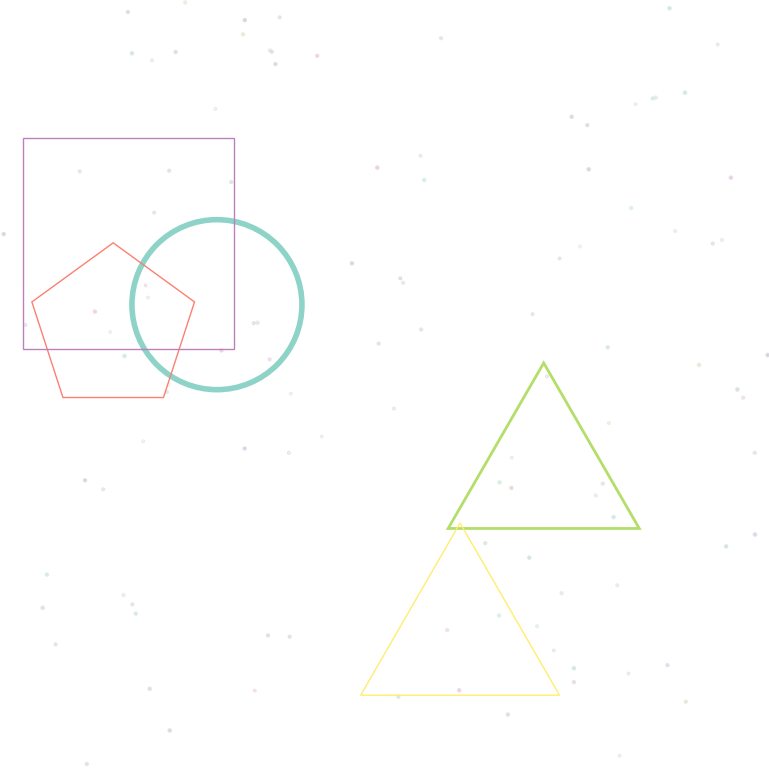[{"shape": "circle", "thickness": 2, "radius": 0.55, "center": [0.282, 0.604]}, {"shape": "pentagon", "thickness": 0.5, "radius": 0.56, "center": [0.147, 0.574]}, {"shape": "triangle", "thickness": 1, "radius": 0.72, "center": [0.706, 0.385]}, {"shape": "square", "thickness": 0.5, "radius": 0.68, "center": [0.167, 0.684]}, {"shape": "triangle", "thickness": 0.5, "radius": 0.75, "center": [0.598, 0.172]}]